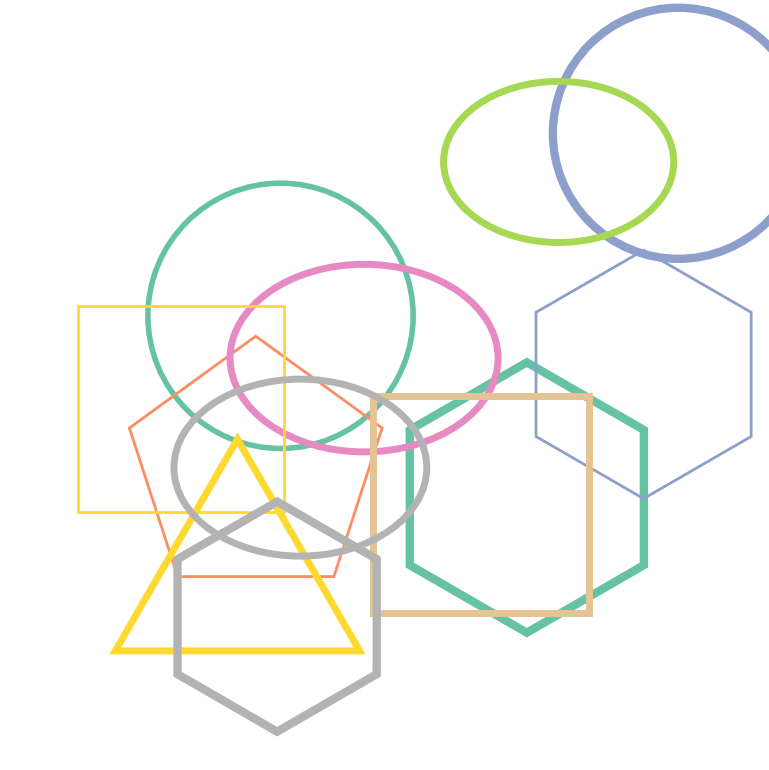[{"shape": "circle", "thickness": 2, "radius": 0.86, "center": [0.364, 0.59]}, {"shape": "hexagon", "thickness": 3, "radius": 0.88, "center": [0.684, 0.354]}, {"shape": "pentagon", "thickness": 1, "radius": 0.86, "center": [0.332, 0.391]}, {"shape": "circle", "thickness": 3, "radius": 0.82, "center": [0.881, 0.827]}, {"shape": "hexagon", "thickness": 1, "radius": 0.81, "center": [0.836, 0.514]}, {"shape": "oval", "thickness": 2.5, "radius": 0.87, "center": [0.473, 0.535]}, {"shape": "oval", "thickness": 2.5, "radius": 0.75, "center": [0.726, 0.79]}, {"shape": "triangle", "thickness": 2.5, "radius": 0.92, "center": [0.308, 0.246]}, {"shape": "square", "thickness": 1, "radius": 0.67, "center": [0.235, 0.468]}, {"shape": "square", "thickness": 2.5, "radius": 0.7, "center": [0.625, 0.345]}, {"shape": "oval", "thickness": 2.5, "radius": 0.82, "center": [0.39, 0.393]}, {"shape": "hexagon", "thickness": 3, "radius": 0.75, "center": [0.36, 0.199]}]